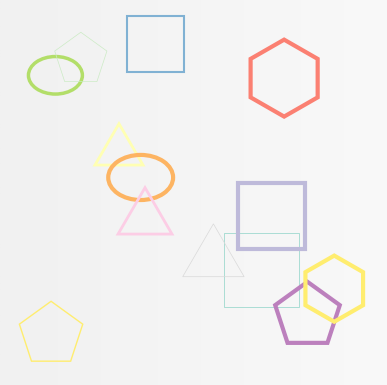[{"shape": "square", "thickness": 0.5, "radius": 0.48, "center": [0.674, 0.299]}, {"shape": "triangle", "thickness": 2, "radius": 0.36, "center": [0.307, 0.607]}, {"shape": "square", "thickness": 3, "radius": 0.43, "center": [0.7, 0.439]}, {"shape": "hexagon", "thickness": 3, "radius": 0.5, "center": [0.733, 0.797]}, {"shape": "square", "thickness": 1.5, "radius": 0.36, "center": [0.401, 0.885]}, {"shape": "oval", "thickness": 3, "radius": 0.42, "center": [0.363, 0.539]}, {"shape": "oval", "thickness": 2.5, "radius": 0.35, "center": [0.143, 0.804]}, {"shape": "triangle", "thickness": 2, "radius": 0.4, "center": [0.374, 0.432]}, {"shape": "triangle", "thickness": 0.5, "radius": 0.46, "center": [0.551, 0.327]}, {"shape": "pentagon", "thickness": 3, "radius": 0.44, "center": [0.794, 0.18]}, {"shape": "pentagon", "thickness": 0.5, "radius": 0.35, "center": [0.209, 0.845]}, {"shape": "hexagon", "thickness": 3, "radius": 0.43, "center": [0.863, 0.25]}, {"shape": "pentagon", "thickness": 1, "radius": 0.43, "center": [0.132, 0.131]}]